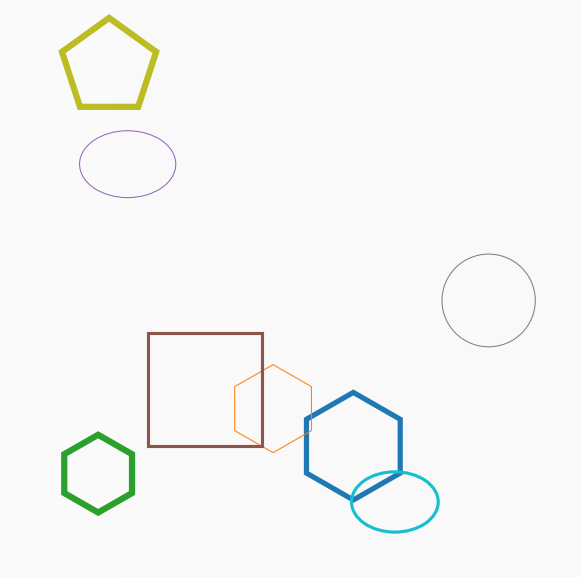[{"shape": "hexagon", "thickness": 2.5, "radius": 0.47, "center": [0.608, 0.227]}, {"shape": "hexagon", "thickness": 0.5, "radius": 0.38, "center": [0.47, 0.292]}, {"shape": "hexagon", "thickness": 3, "radius": 0.34, "center": [0.169, 0.179]}, {"shape": "oval", "thickness": 0.5, "radius": 0.41, "center": [0.22, 0.715]}, {"shape": "square", "thickness": 1.5, "radius": 0.49, "center": [0.352, 0.325]}, {"shape": "circle", "thickness": 0.5, "radius": 0.4, "center": [0.841, 0.479]}, {"shape": "pentagon", "thickness": 3, "radius": 0.43, "center": [0.188, 0.883]}, {"shape": "oval", "thickness": 1.5, "radius": 0.37, "center": [0.679, 0.13]}]